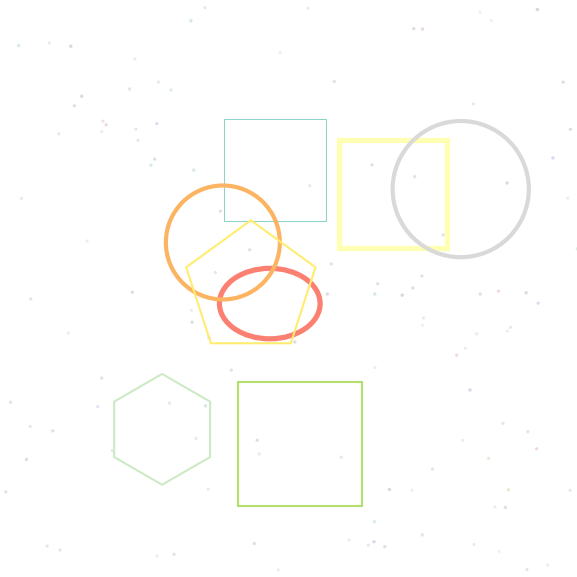[{"shape": "square", "thickness": 0.5, "radius": 0.44, "center": [0.476, 0.705]}, {"shape": "square", "thickness": 2.5, "radius": 0.47, "center": [0.68, 0.663]}, {"shape": "oval", "thickness": 2.5, "radius": 0.44, "center": [0.467, 0.473]}, {"shape": "circle", "thickness": 2, "radius": 0.49, "center": [0.386, 0.579]}, {"shape": "square", "thickness": 1, "radius": 0.54, "center": [0.519, 0.231]}, {"shape": "circle", "thickness": 2, "radius": 0.59, "center": [0.798, 0.672]}, {"shape": "hexagon", "thickness": 1, "radius": 0.48, "center": [0.281, 0.256]}, {"shape": "pentagon", "thickness": 1, "radius": 0.59, "center": [0.434, 0.5]}]